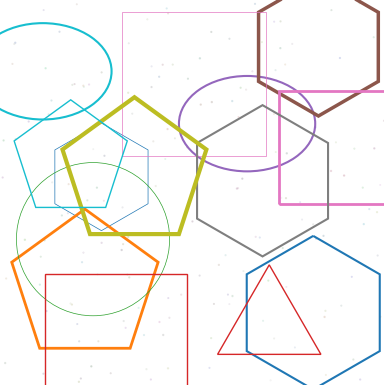[{"shape": "hexagon", "thickness": 0.5, "radius": 0.7, "center": [0.264, 0.541]}, {"shape": "hexagon", "thickness": 1.5, "radius": 1.0, "center": [0.814, 0.188]}, {"shape": "pentagon", "thickness": 2, "radius": 1.0, "center": [0.221, 0.257]}, {"shape": "circle", "thickness": 0.5, "radius": 0.99, "center": [0.242, 0.379]}, {"shape": "triangle", "thickness": 1, "radius": 0.77, "center": [0.699, 0.157]}, {"shape": "square", "thickness": 1, "radius": 0.92, "center": [0.301, 0.103]}, {"shape": "oval", "thickness": 1.5, "radius": 0.88, "center": [0.642, 0.679]}, {"shape": "hexagon", "thickness": 2.5, "radius": 0.9, "center": [0.827, 0.878]}, {"shape": "square", "thickness": 2, "radius": 0.73, "center": [0.872, 0.616]}, {"shape": "square", "thickness": 0.5, "radius": 0.93, "center": [0.504, 0.782]}, {"shape": "hexagon", "thickness": 1.5, "radius": 0.98, "center": [0.682, 0.53]}, {"shape": "pentagon", "thickness": 3, "radius": 0.98, "center": [0.349, 0.551]}, {"shape": "oval", "thickness": 1.5, "radius": 0.89, "center": [0.111, 0.815]}, {"shape": "pentagon", "thickness": 1, "radius": 0.77, "center": [0.184, 0.586]}]